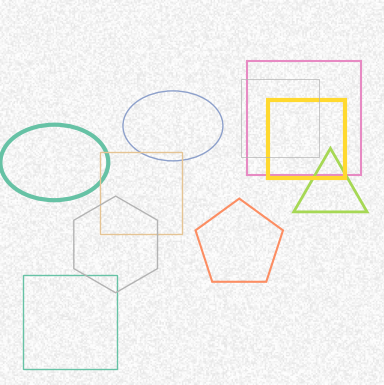[{"shape": "square", "thickness": 1, "radius": 0.61, "center": [0.182, 0.164]}, {"shape": "oval", "thickness": 3, "radius": 0.7, "center": [0.141, 0.578]}, {"shape": "pentagon", "thickness": 1.5, "radius": 0.6, "center": [0.621, 0.365]}, {"shape": "oval", "thickness": 1, "radius": 0.65, "center": [0.449, 0.673]}, {"shape": "square", "thickness": 1.5, "radius": 0.74, "center": [0.789, 0.694]}, {"shape": "triangle", "thickness": 2, "radius": 0.55, "center": [0.858, 0.505]}, {"shape": "square", "thickness": 3, "radius": 0.5, "center": [0.797, 0.638]}, {"shape": "square", "thickness": 1, "radius": 0.53, "center": [0.366, 0.498]}, {"shape": "square", "thickness": 0.5, "radius": 0.51, "center": [0.727, 0.694]}, {"shape": "hexagon", "thickness": 1, "radius": 0.63, "center": [0.3, 0.365]}]